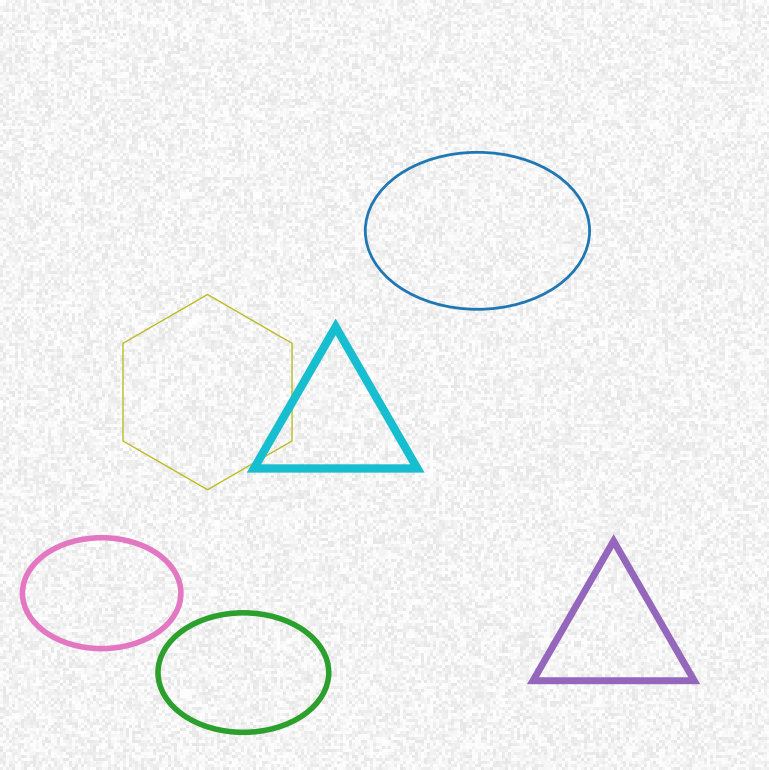[{"shape": "oval", "thickness": 1, "radius": 0.73, "center": [0.62, 0.7]}, {"shape": "oval", "thickness": 2, "radius": 0.55, "center": [0.316, 0.127]}, {"shape": "triangle", "thickness": 2.5, "radius": 0.6, "center": [0.797, 0.176]}, {"shape": "oval", "thickness": 2, "radius": 0.51, "center": [0.132, 0.23]}, {"shape": "hexagon", "thickness": 0.5, "radius": 0.63, "center": [0.269, 0.491]}, {"shape": "triangle", "thickness": 3, "radius": 0.61, "center": [0.436, 0.453]}]